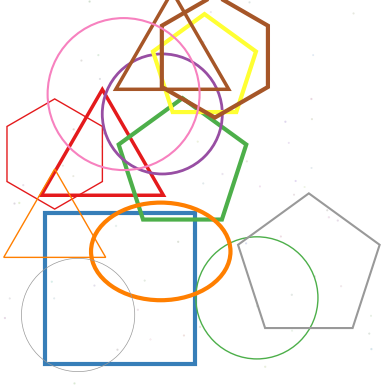[{"shape": "triangle", "thickness": 2.5, "radius": 0.92, "center": [0.266, 0.584]}, {"shape": "hexagon", "thickness": 1, "radius": 0.72, "center": [0.142, 0.6]}, {"shape": "square", "thickness": 3, "radius": 0.98, "center": [0.312, 0.251]}, {"shape": "pentagon", "thickness": 3, "radius": 0.87, "center": [0.474, 0.571]}, {"shape": "circle", "thickness": 1, "radius": 0.79, "center": [0.667, 0.226]}, {"shape": "circle", "thickness": 2, "radius": 0.78, "center": [0.422, 0.704]}, {"shape": "oval", "thickness": 3, "radius": 0.91, "center": [0.418, 0.347]}, {"shape": "triangle", "thickness": 1, "radius": 0.76, "center": [0.142, 0.408]}, {"shape": "pentagon", "thickness": 3, "radius": 0.7, "center": [0.531, 0.823]}, {"shape": "hexagon", "thickness": 3, "radius": 0.8, "center": [0.558, 0.854]}, {"shape": "triangle", "thickness": 2.5, "radius": 0.85, "center": [0.447, 0.853]}, {"shape": "circle", "thickness": 1.5, "radius": 0.99, "center": [0.321, 0.756]}, {"shape": "circle", "thickness": 0.5, "radius": 0.74, "center": [0.203, 0.182]}, {"shape": "pentagon", "thickness": 1.5, "radius": 0.97, "center": [0.802, 0.304]}]